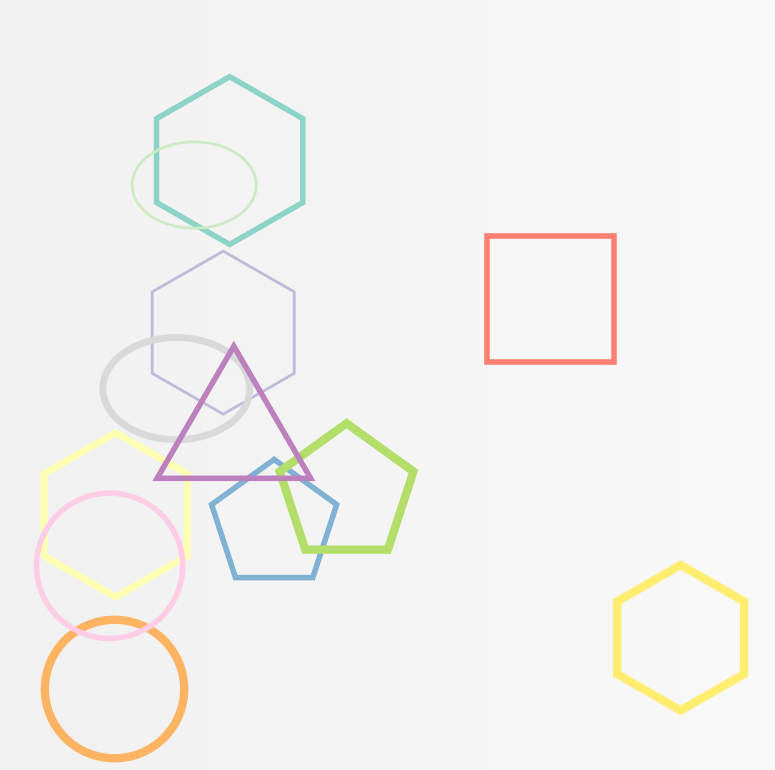[{"shape": "hexagon", "thickness": 2, "radius": 0.54, "center": [0.296, 0.791]}, {"shape": "hexagon", "thickness": 2.5, "radius": 0.53, "center": [0.149, 0.331]}, {"shape": "hexagon", "thickness": 1, "radius": 0.53, "center": [0.288, 0.568]}, {"shape": "square", "thickness": 2, "radius": 0.41, "center": [0.711, 0.611]}, {"shape": "pentagon", "thickness": 2, "radius": 0.42, "center": [0.354, 0.319]}, {"shape": "circle", "thickness": 3, "radius": 0.45, "center": [0.148, 0.105]}, {"shape": "pentagon", "thickness": 3, "radius": 0.45, "center": [0.447, 0.36]}, {"shape": "circle", "thickness": 2, "radius": 0.47, "center": [0.141, 0.265]}, {"shape": "oval", "thickness": 2.5, "radius": 0.47, "center": [0.228, 0.495]}, {"shape": "triangle", "thickness": 2, "radius": 0.57, "center": [0.302, 0.436]}, {"shape": "oval", "thickness": 1, "radius": 0.4, "center": [0.251, 0.76]}, {"shape": "hexagon", "thickness": 3, "radius": 0.47, "center": [0.878, 0.172]}]